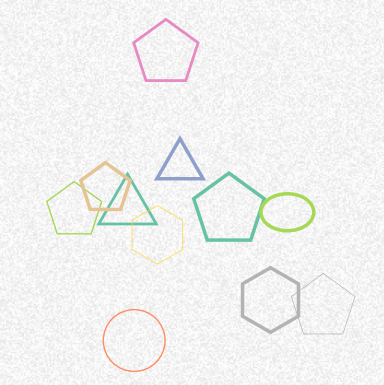[{"shape": "pentagon", "thickness": 2.5, "radius": 0.48, "center": [0.595, 0.454]}, {"shape": "triangle", "thickness": 2, "radius": 0.43, "center": [0.331, 0.461]}, {"shape": "circle", "thickness": 1, "radius": 0.4, "center": [0.349, 0.116]}, {"shape": "triangle", "thickness": 2.5, "radius": 0.35, "center": [0.467, 0.57]}, {"shape": "pentagon", "thickness": 2, "radius": 0.44, "center": [0.431, 0.862]}, {"shape": "oval", "thickness": 2.5, "radius": 0.34, "center": [0.746, 0.449]}, {"shape": "pentagon", "thickness": 1, "radius": 0.37, "center": [0.193, 0.453]}, {"shape": "hexagon", "thickness": 0.5, "radius": 0.38, "center": [0.409, 0.39]}, {"shape": "pentagon", "thickness": 2.5, "radius": 0.34, "center": [0.274, 0.51]}, {"shape": "hexagon", "thickness": 2.5, "radius": 0.42, "center": [0.703, 0.221]}, {"shape": "pentagon", "thickness": 0.5, "radius": 0.43, "center": [0.839, 0.203]}]